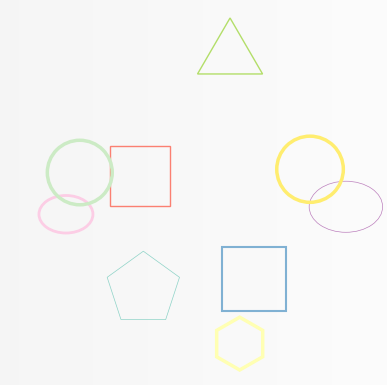[{"shape": "pentagon", "thickness": 0.5, "radius": 0.49, "center": [0.37, 0.249]}, {"shape": "hexagon", "thickness": 2.5, "radius": 0.34, "center": [0.619, 0.108]}, {"shape": "square", "thickness": 1, "radius": 0.39, "center": [0.361, 0.543]}, {"shape": "square", "thickness": 1.5, "radius": 0.42, "center": [0.655, 0.275]}, {"shape": "triangle", "thickness": 1, "radius": 0.48, "center": [0.594, 0.856]}, {"shape": "oval", "thickness": 2, "radius": 0.35, "center": [0.17, 0.443]}, {"shape": "oval", "thickness": 0.5, "radius": 0.47, "center": [0.893, 0.463]}, {"shape": "circle", "thickness": 2.5, "radius": 0.42, "center": [0.206, 0.552]}, {"shape": "circle", "thickness": 2.5, "radius": 0.43, "center": [0.8, 0.56]}]